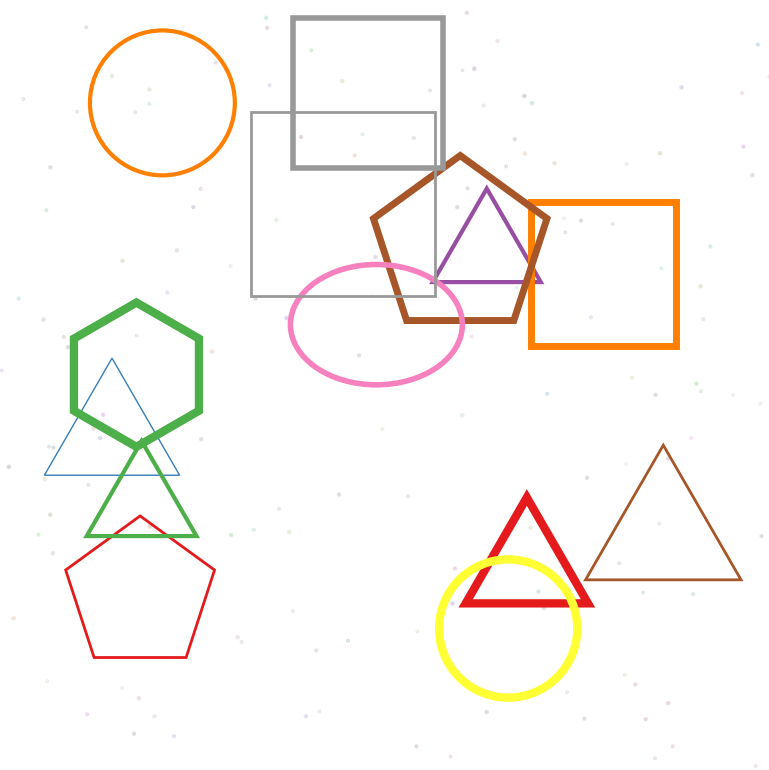[{"shape": "triangle", "thickness": 3, "radius": 0.46, "center": [0.684, 0.262]}, {"shape": "pentagon", "thickness": 1, "radius": 0.51, "center": [0.182, 0.228]}, {"shape": "triangle", "thickness": 0.5, "radius": 0.51, "center": [0.145, 0.433]}, {"shape": "triangle", "thickness": 1.5, "radius": 0.41, "center": [0.184, 0.345]}, {"shape": "hexagon", "thickness": 3, "radius": 0.47, "center": [0.177, 0.513]}, {"shape": "triangle", "thickness": 1.5, "radius": 0.4, "center": [0.632, 0.674]}, {"shape": "square", "thickness": 2.5, "radius": 0.47, "center": [0.783, 0.644]}, {"shape": "circle", "thickness": 1.5, "radius": 0.47, "center": [0.211, 0.866]}, {"shape": "circle", "thickness": 3, "radius": 0.45, "center": [0.66, 0.184]}, {"shape": "pentagon", "thickness": 2.5, "radius": 0.59, "center": [0.598, 0.68]}, {"shape": "triangle", "thickness": 1, "radius": 0.58, "center": [0.861, 0.305]}, {"shape": "oval", "thickness": 2, "radius": 0.56, "center": [0.489, 0.578]}, {"shape": "square", "thickness": 2, "radius": 0.49, "center": [0.477, 0.88]}, {"shape": "square", "thickness": 1, "radius": 0.6, "center": [0.445, 0.735]}]